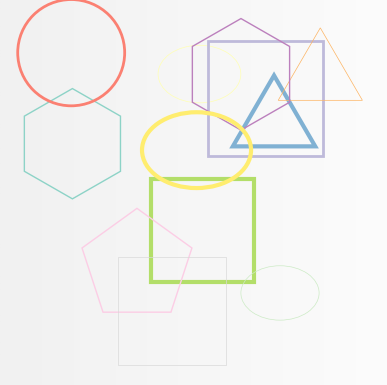[{"shape": "hexagon", "thickness": 1, "radius": 0.72, "center": [0.187, 0.627]}, {"shape": "oval", "thickness": 0.5, "radius": 0.53, "center": [0.515, 0.808]}, {"shape": "square", "thickness": 2, "radius": 0.74, "center": [0.685, 0.744]}, {"shape": "circle", "thickness": 2, "radius": 0.69, "center": [0.184, 0.863]}, {"shape": "triangle", "thickness": 3, "radius": 0.61, "center": [0.707, 0.681]}, {"shape": "triangle", "thickness": 0.5, "radius": 0.63, "center": [0.827, 0.802]}, {"shape": "square", "thickness": 3, "radius": 0.66, "center": [0.524, 0.402]}, {"shape": "pentagon", "thickness": 1, "radius": 0.75, "center": [0.353, 0.31]}, {"shape": "square", "thickness": 0.5, "radius": 0.7, "center": [0.444, 0.192]}, {"shape": "hexagon", "thickness": 1, "radius": 0.72, "center": [0.622, 0.807]}, {"shape": "oval", "thickness": 0.5, "radius": 0.5, "center": [0.723, 0.239]}, {"shape": "oval", "thickness": 3, "radius": 0.7, "center": [0.507, 0.61]}]